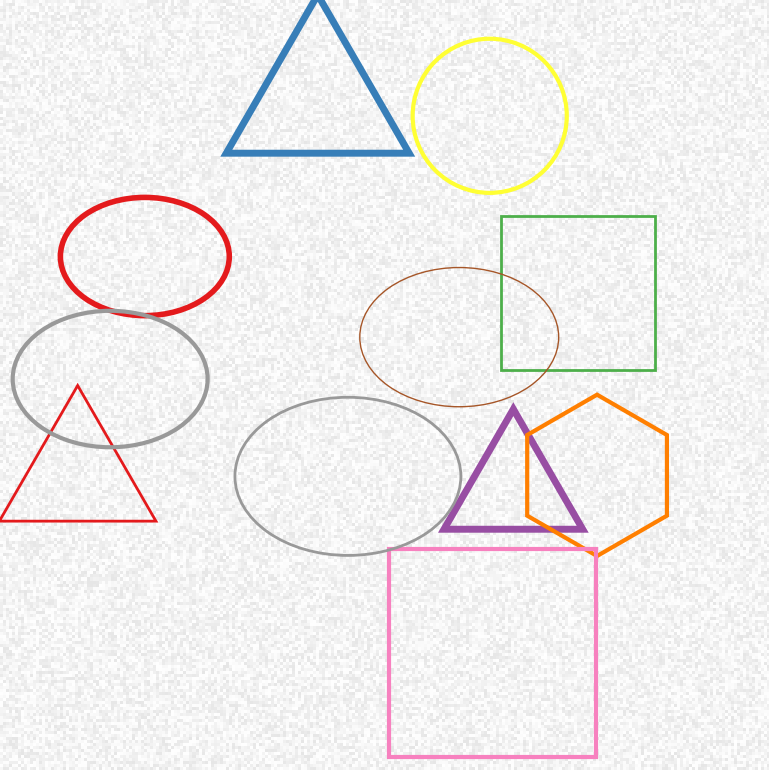[{"shape": "oval", "thickness": 2, "radius": 0.55, "center": [0.188, 0.667]}, {"shape": "triangle", "thickness": 1, "radius": 0.59, "center": [0.101, 0.382]}, {"shape": "triangle", "thickness": 2.5, "radius": 0.69, "center": [0.413, 0.87]}, {"shape": "square", "thickness": 1, "radius": 0.5, "center": [0.751, 0.62]}, {"shape": "triangle", "thickness": 2.5, "radius": 0.52, "center": [0.667, 0.365]}, {"shape": "hexagon", "thickness": 1.5, "radius": 0.52, "center": [0.775, 0.383]}, {"shape": "circle", "thickness": 1.5, "radius": 0.5, "center": [0.636, 0.85]}, {"shape": "oval", "thickness": 0.5, "radius": 0.65, "center": [0.596, 0.562]}, {"shape": "square", "thickness": 1.5, "radius": 0.67, "center": [0.639, 0.152]}, {"shape": "oval", "thickness": 1.5, "radius": 0.63, "center": [0.143, 0.508]}, {"shape": "oval", "thickness": 1, "radius": 0.73, "center": [0.452, 0.381]}]